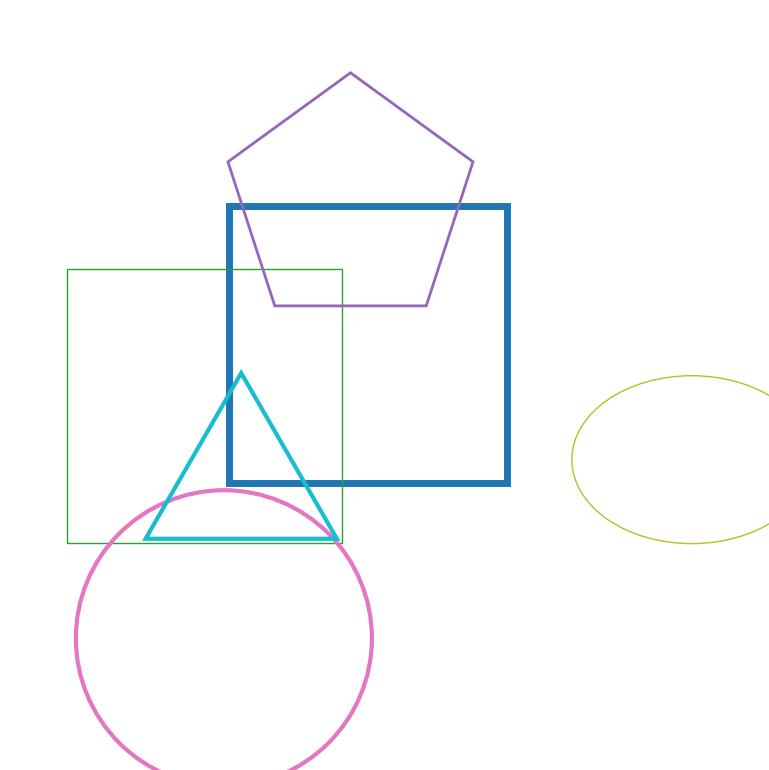[{"shape": "square", "thickness": 2.5, "radius": 0.9, "center": [0.478, 0.553]}, {"shape": "square", "thickness": 0.5, "radius": 0.89, "center": [0.266, 0.473]}, {"shape": "pentagon", "thickness": 1, "radius": 0.84, "center": [0.455, 0.738]}, {"shape": "circle", "thickness": 1.5, "radius": 0.96, "center": [0.291, 0.171]}, {"shape": "oval", "thickness": 0.5, "radius": 0.78, "center": [0.898, 0.403]}, {"shape": "triangle", "thickness": 1.5, "radius": 0.72, "center": [0.313, 0.372]}]